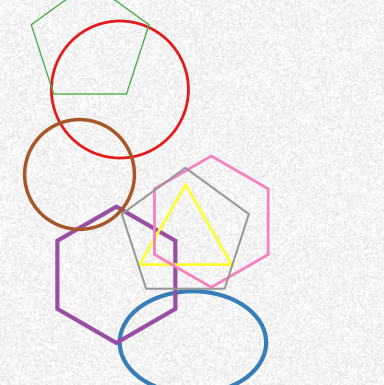[{"shape": "circle", "thickness": 2, "radius": 0.89, "center": [0.311, 0.767]}, {"shape": "oval", "thickness": 3, "radius": 0.95, "center": [0.501, 0.11]}, {"shape": "pentagon", "thickness": 1, "radius": 0.8, "center": [0.234, 0.886]}, {"shape": "hexagon", "thickness": 3, "radius": 0.88, "center": [0.302, 0.286]}, {"shape": "triangle", "thickness": 2, "radius": 0.69, "center": [0.482, 0.382]}, {"shape": "circle", "thickness": 2.5, "radius": 0.71, "center": [0.207, 0.547]}, {"shape": "hexagon", "thickness": 2, "radius": 0.85, "center": [0.549, 0.424]}, {"shape": "pentagon", "thickness": 1.5, "radius": 0.87, "center": [0.481, 0.39]}]